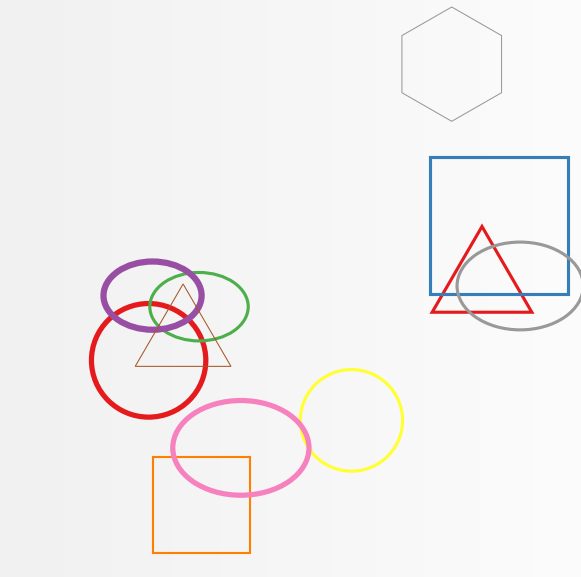[{"shape": "triangle", "thickness": 1.5, "radius": 0.49, "center": [0.829, 0.508]}, {"shape": "circle", "thickness": 2.5, "radius": 0.49, "center": [0.256, 0.375]}, {"shape": "square", "thickness": 1.5, "radius": 0.59, "center": [0.859, 0.609]}, {"shape": "oval", "thickness": 1.5, "radius": 0.42, "center": [0.342, 0.468]}, {"shape": "oval", "thickness": 3, "radius": 0.42, "center": [0.262, 0.487]}, {"shape": "square", "thickness": 1, "radius": 0.42, "center": [0.347, 0.125]}, {"shape": "circle", "thickness": 1.5, "radius": 0.44, "center": [0.605, 0.271]}, {"shape": "triangle", "thickness": 0.5, "radius": 0.48, "center": [0.315, 0.412]}, {"shape": "oval", "thickness": 2.5, "radius": 0.59, "center": [0.414, 0.224]}, {"shape": "hexagon", "thickness": 0.5, "radius": 0.49, "center": [0.777, 0.888]}, {"shape": "oval", "thickness": 1.5, "radius": 0.54, "center": [0.895, 0.504]}]